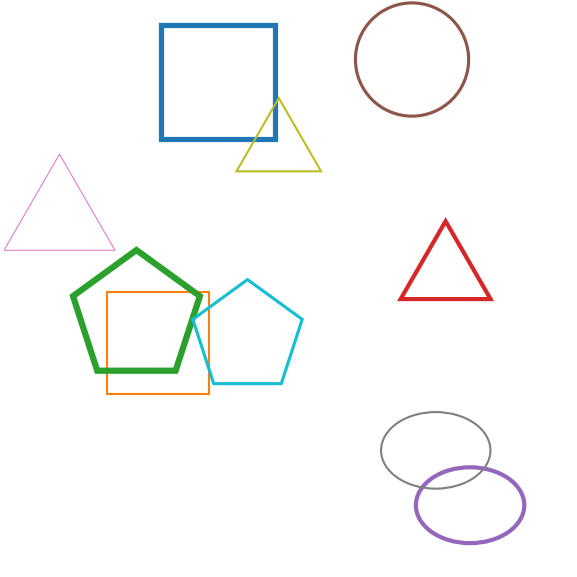[{"shape": "square", "thickness": 2.5, "radius": 0.49, "center": [0.378, 0.858]}, {"shape": "square", "thickness": 1, "radius": 0.44, "center": [0.274, 0.405]}, {"shape": "pentagon", "thickness": 3, "radius": 0.58, "center": [0.236, 0.451]}, {"shape": "triangle", "thickness": 2, "radius": 0.45, "center": [0.772, 0.526]}, {"shape": "oval", "thickness": 2, "radius": 0.47, "center": [0.814, 0.124]}, {"shape": "circle", "thickness": 1.5, "radius": 0.49, "center": [0.713, 0.896]}, {"shape": "triangle", "thickness": 0.5, "radius": 0.55, "center": [0.103, 0.621]}, {"shape": "oval", "thickness": 1, "radius": 0.47, "center": [0.755, 0.219]}, {"shape": "triangle", "thickness": 1, "radius": 0.42, "center": [0.483, 0.745]}, {"shape": "pentagon", "thickness": 1.5, "radius": 0.5, "center": [0.429, 0.415]}]